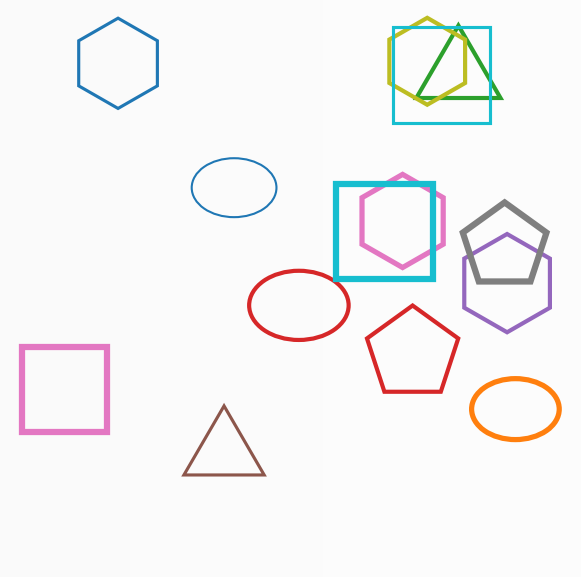[{"shape": "oval", "thickness": 1, "radius": 0.36, "center": [0.403, 0.674]}, {"shape": "hexagon", "thickness": 1.5, "radius": 0.39, "center": [0.203, 0.89]}, {"shape": "oval", "thickness": 2.5, "radius": 0.38, "center": [0.887, 0.291]}, {"shape": "triangle", "thickness": 2, "radius": 0.42, "center": [0.789, 0.871]}, {"shape": "oval", "thickness": 2, "radius": 0.43, "center": [0.514, 0.47]}, {"shape": "pentagon", "thickness": 2, "radius": 0.41, "center": [0.71, 0.388]}, {"shape": "hexagon", "thickness": 2, "radius": 0.43, "center": [0.872, 0.509]}, {"shape": "triangle", "thickness": 1.5, "radius": 0.4, "center": [0.385, 0.217]}, {"shape": "hexagon", "thickness": 2.5, "radius": 0.4, "center": [0.693, 0.617]}, {"shape": "square", "thickness": 3, "radius": 0.37, "center": [0.11, 0.325]}, {"shape": "pentagon", "thickness": 3, "radius": 0.38, "center": [0.868, 0.573]}, {"shape": "hexagon", "thickness": 2, "radius": 0.38, "center": [0.735, 0.893]}, {"shape": "square", "thickness": 1.5, "radius": 0.42, "center": [0.76, 0.869]}, {"shape": "square", "thickness": 3, "radius": 0.41, "center": [0.662, 0.599]}]